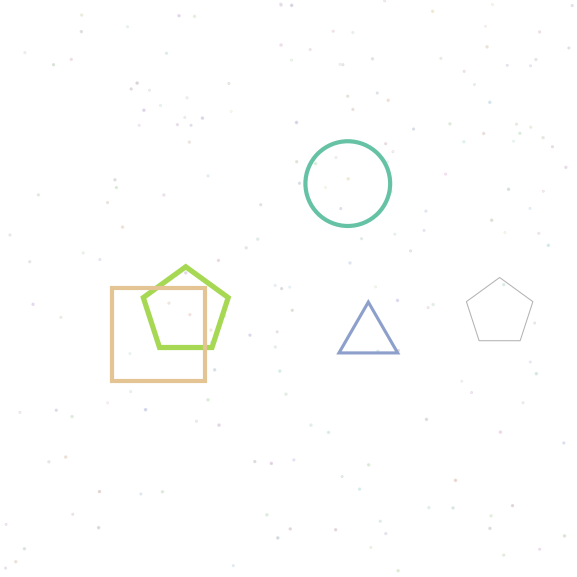[{"shape": "circle", "thickness": 2, "radius": 0.37, "center": [0.602, 0.681]}, {"shape": "triangle", "thickness": 1.5, "radius": 0.29, "center": [0.638, 0.417]}, {"shape": "pentagon", "thickness": 2.5, "radius": 0.39, "center": [0.322, 0.46]}, {"shape": "square", "thickness": 2, "radius": 0.4, "center": [0.274, 0.42]}, {"shape": "pentagon", "thickness": 0.5, "radius": 0.3, "center": [0.865, 0.458]}]